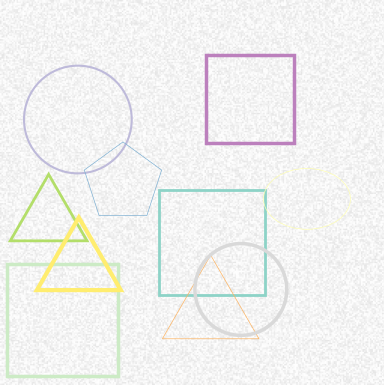[{"shape": "square", "thickness": 2, "radius": 0.69, "center": [0.551, 0.37]}, {"shape": "oval", "thickness": 0.5, "radius": 0.56, "center": [0.797, 0.483]}, {"shape": "circle", "thickness": 1.5, "radius": 0.7, "center": [0.202, 0.69]}, {"shape": "pentagon", "thickness": 0.5, "radius": 0.53, "center": [0.319, 0.526]}, {"shape": "triangle", "thickness": 0.5, "radius": 0.72, "center": [0.547, 0.192]}, {"shape": "triangle", "thickness": 2, "radius": 0.58, "center": [0.126, 0.432]}, {"shape": "circle", "thickness": 2.5, "radius": 0.6, "center": [0.626, 0.248]}, {"shape": "square", "thickness": 2.5, "radius": 0.57, "center": [0.65, 0.742]}, {"shape": "square", "thickness": 2.5, "radius": 0.73, "center": [0.162, 0.169]}, {"shape": "triangle", "thickness": 3, "radius": 0.63, "center": [0.205, 0.309]}]